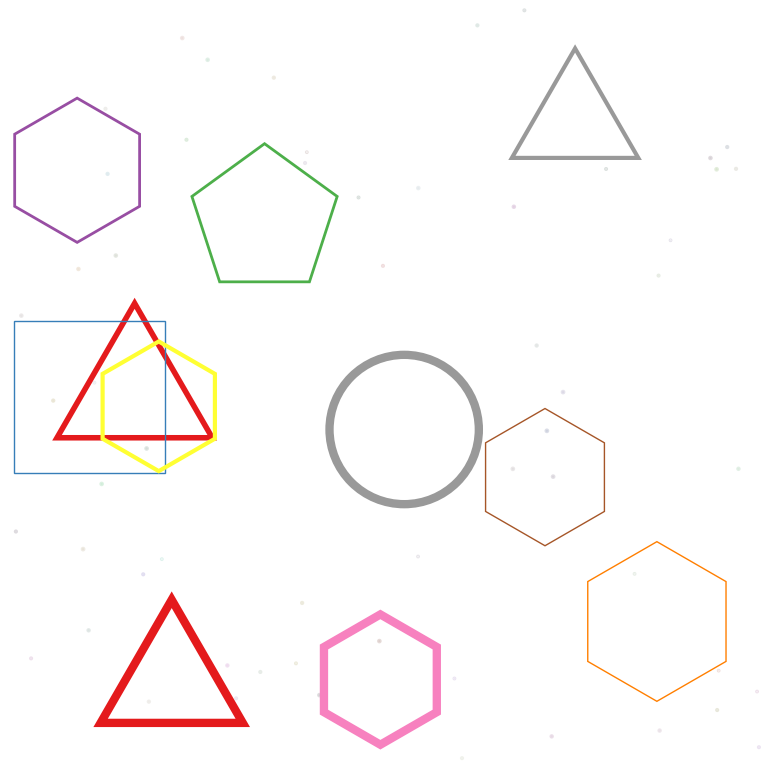[{"shape": "triangle", "thickness": 2, "radius": 0.58, "center": [0.175, 0.49]}, {"shape": "triangle", "thickness": 3, "radius": 0.53, "center": [0.223, 0.114]}, {"shape": "square", "thickness": 0.5, "radius": 0.49, "center": [0.116, 0.484]}, {"shape": "pentagon", "thickness": 1, "radius": 0.5, "center": [0.344, 0.714]}, {"shape": "hexagon", "thickness": 1, "radius": 0.47, "center": [0.1, 0.779]}, {"shape": "hexagon", "thickness": 0.5, "radius": 0.52, "center": [0.853, 0.193]}, {"shape": "hexagon", "thickness": 1.5, "radius": 0.42, "center": [0.206, 0.472]}, {"shape": "hexagon", "thickness": 0.5, "radius": 0.45, "center": [0.708, 0.38]}, {"shape": "hexagon", "thickness": 3, "radius": 0.42, "center": [0.494, 0.117]}, {"shape": "triangle", "thickness": 1.5, "radius": 0.47, "center": [0.747, 0.842]}, {"shape": "circle", "thickness": 3, "radius": 0.48, "center": [0.525, 0.442]}]